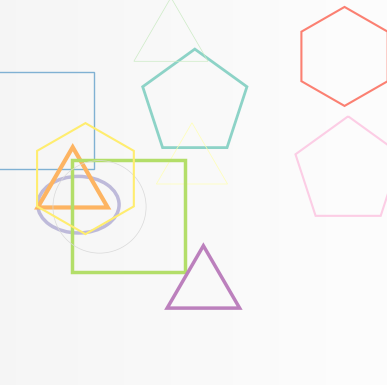[{"shape": "pentagon", "thickness": 2, "radius": 0.71, "center": [0.503, 0.731]}, {"shape": "triangle", "thickness": 0.5, "radius": 0.53, "center": [0.495, 0.575]}, {"shape": "oval", "thickness": 2.5, "radius": 0.52, "center": [0.202, 0.468]}, {"shape": "hexagon", "thickness": 1.5, "radius": 0.64, "center": [0.889, 0.853]}, {"shape": "square", "thickness": 1, "radius": 0.63, "center": [0.117, 0.688]}, {"shape": "triangle", "thickness": 3, "radius": 0.52, "center": [0.188, 0.513]}, {"shape": "square", "thickness": 2.5, "radius": 0.73, "center": [0.331, 0.439]}, {"shape": "pentagon", "thickness": 1.5, "radius": 0.71, "center": [0.898, 0.555]}, {"shape": "circle", "thickness": 0.5, "radius": 0.6, "center": [0.257, 0.463]}, {"shape": "triangle", "thickness": 2.5, "radius": 0.54, "center": [0.525, 0.254]}, {"shape": "triangle", "thickness": 0.5, "radius": 0.55, "center": [0.441, 0.896]}, {"shape": "hexagon", "thickness": 1.5, "radius": 0.72, "center": [0.221, 0.536]}]